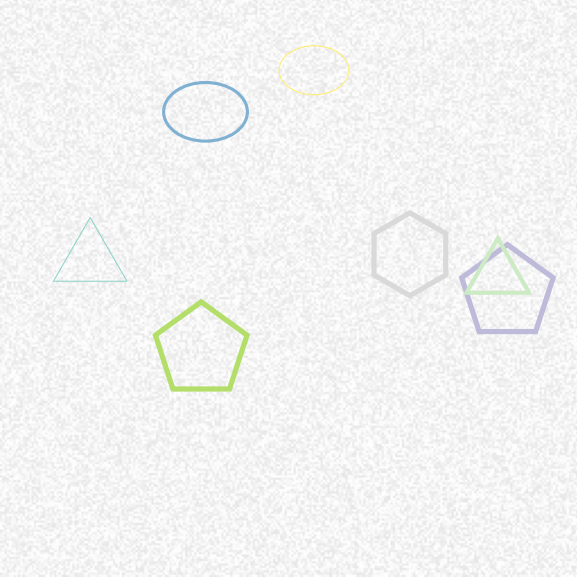[{"shape": "triangle", "thickness": 0.5, "radius": 0.37, "center": [0.156, 0.549]}, {"shape": "pentagon", "thickness": 2.5, "radius": 0.42, "center": [0.879, 0.492]}, {"shape": "oval", "thickness": 1.5, "radius": 0.36, "center": [0.356, 0.806]}, {"shape": "pentagon", "thickness": 2.5, "radius": 0.42, "center": [0.348, 0.393]}, {"shape": "hexagon", "thickness": 2.5, "radius": 0.36, "center": [0.71, 0.559]}, {"shape": "triangle", "thickness": 2, "radius": 0.31, "center": [0.862, 0.524]}, {"shape": "oval", "thickness": 0.5, "radius": 0.3, "center": [0.544, 0.877]}]